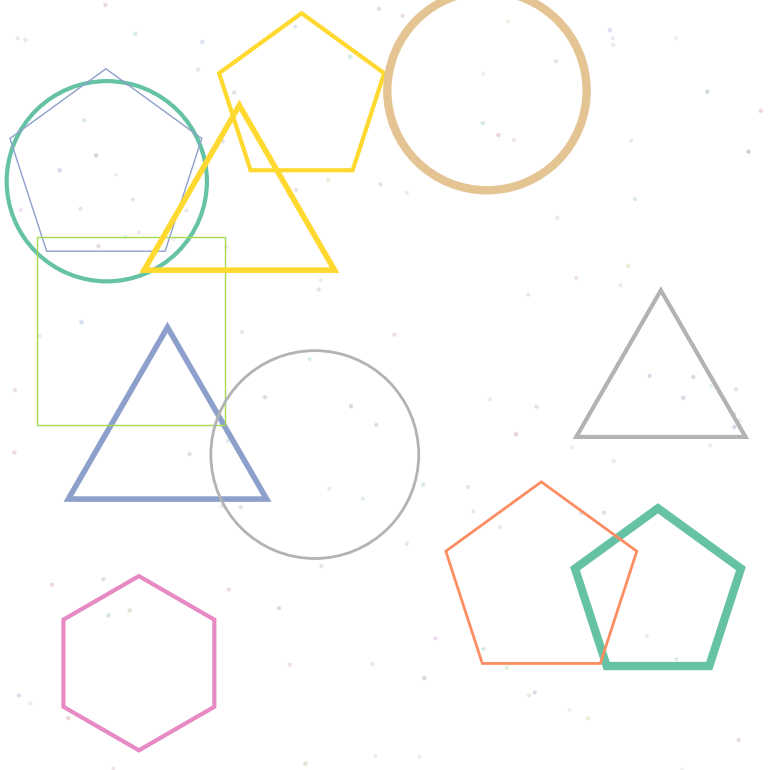[{"shape": "pentagon", "thickness": 3, "radius": 0.57, "center": [0.854, 0.227]}, {"shape": "circle", "thickness": 1.5, "radius": 0.65, "center": [0.139, 0.765]}, {"shape": "pentagon", "thickness": 1, "radius": 0.65, "center": [0.703, 0.244]}, {"shape": "pentagon", "thickness": 0.5, "radius": 0.65, "center": [0.138, 0.78]}, {"shape": "triangle", "thickness": 2, "radius": 0.74, "center": [0.217, 0.426]}, {"shape": "hexagon", "thickness": 1.5, "radius": 0.57, "center": [0.18, 0.139]}, {"shape": "square", "thickness": 0.5, "radius": 0.61, "center": [0.17, 0.57]}, {"shape": "pentagon", "thickness": 1.5, "radius": 0.56, "center": [0.392, 0.87]}, {"shape": "triangle", "thickness": 2, "radius": 0.71, "center": [0.311, 0.721]}, {"shape": "circle", "thickness": 3, "radius": 0.65, "center": [0.632, 0.882]}, {"shape": "triangle", "thickness": 1.5, "radius": 0.63, "center": [0.858, 0.496]}, {"shape": "circle", "thickness": 1, "radius": 0.67, "center": [0.409, 0.41]}]